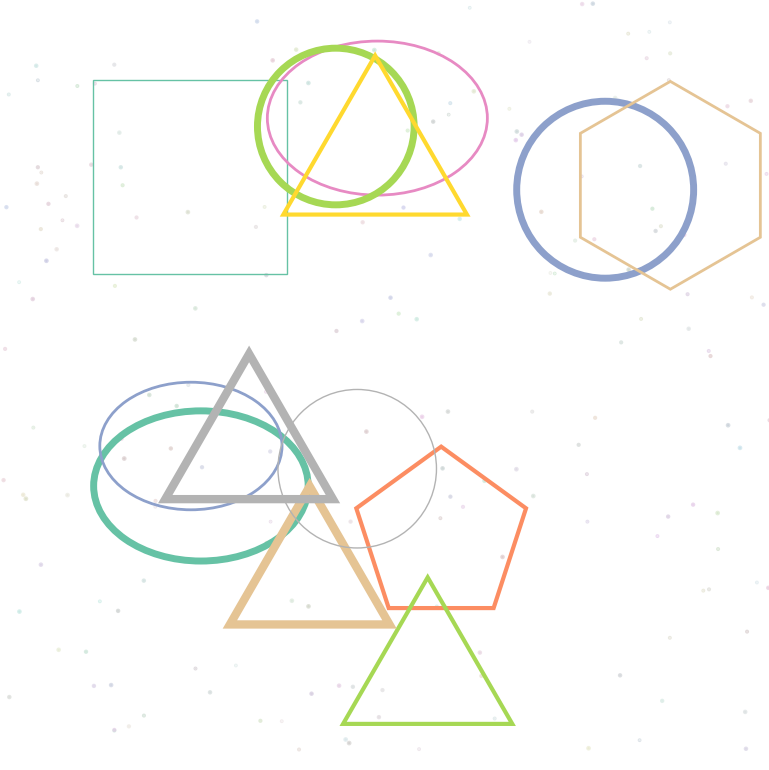[{"shape": "square", "thickness": 0.5, "radius": 0.63, "center": [0.247, 0.77]}, {"shape": "oval", "thickness": 2.5, "radius": 0.7, "center": [0.261, 0.369]}, {"shape": "pentagon", "thickness": 1.5, "radius": 0.58, "center": [0.573, 0.304]}, {"shape": "oval", "thickness": 1, "radius": 0.59, "center": [0.248, 0.421]}, {"shape": "circle", "thickness": 2.5, "radius": 0.57, "center": [0.786, 0.754]}, {"shape": "oval", "thickness": 1, "radius": 0.71, "center": [0.49, 0.847]}, {"shape": "triangle", "thickness": 1.5, "radius": 0.63, "center": [0.555, 0.123]}, {"shape": "circle", "thickness": 2.5, "radius": 0.51, "center": [0.436, 0.836]}, {"shape": "triangle", "thickness": 1.5, "radius": 0.69, "center": [0.487, 0.79]}, {"shape": "hexagon", "thickness": 1, "radius": 0.67, "center": [0.871, 0.759]}, {"shape": "triangle", "thickness": 3, "radius": 0.6, "center": [0.402, 0.249]}, {"shape": "circle", "thickness": 0.5, "radius": 0.51, "center": [0.464, 0.391]}, {"shape": "triangle", "thickness": 3, "radius": 0.63, "center": [0.324, 0.415]}]